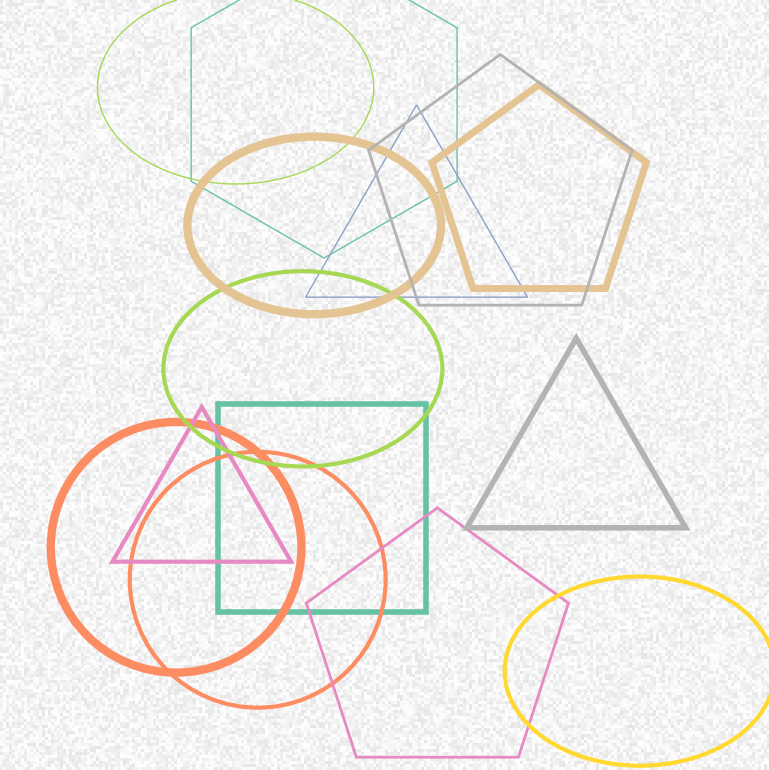[{"shape": "square", "thickness": 2, "radius": 0.68, "center": [0.418, 0.34]}, {"shape": "hexagon", "thickness": 0.5, "radius": 1.0, "center": [0.421, 0.864]}, {"shape": "circle", "thickness": 3, "radius": 0.81, "center": [0.229, 0.289]}, {"shape": "circle", "thickness": 1.5, "radius": 0.83, "center": [0.335, 0.247]}, {"shape": "triangle", "thickness": 0.5, "radius": 0.83, "center": [0.541, 0.697]}, {"shape": "pentagon", "thickness": 1, "radius": 0.9, "center": [0.568, 0.161]}, {"shape": "triangle", "thickness": 1.5, "radius": 0.67, "center": [0.262, 0.337]}, {"shape": "oval", "thickness": 1.5, "radius": 0.91, "center": [0.393, 0.521]}, {"shape": "oval", "thickness": 0.5, "radius": 0.9, "center": [0.306, 0.887]}, {"shape": "oval", "thickness": 1.5, "radius": 0.88, "center": [0.831, 0.128]}, {"shape": "oval", "thickness": 3, "radius": 0.82, "center": [0.408, 0.707]}, {"shape": "pentagon", "thickness": 2.5, "radius": 0.73, "center": [0.7, 0.744]}, {"shape": "triangle", "thickness": 2, "radius": 0.82, "center": [0.748, 0.397]}, {"shape": "pentagon", "thickness": 1, "radius": 0.9, "center": [0.65, 0.749]}]